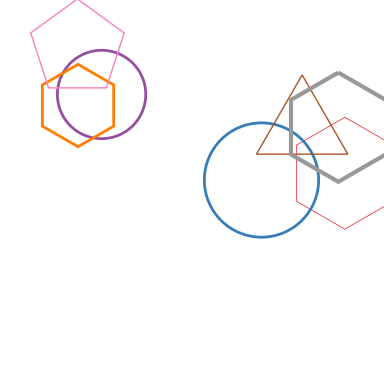[{"shape": "hexagon", "thickness": 0.5, "radius": 0.73, "center": [0.896, 0.55]}, {"shape": "circle", "thickness": 2, "radius": 0.74, "center": [0.679, 0.532]}, {"shape": "circle", "thickness": 2, "radius": 0.57, "center": [0.264, 0.755]}, {"shape": "hexagon", "thickness": 2, "radius": 0.53, "center": [0.203, 0.726]}, {"shape": "triangle", "thickness": 1, "radius": 0.69, "center": [0.785, 0.668]}, {"shape": "pentagon", "thickness": 1, "radius": 0.64, "center": [0.201, 0.875]}, {"shape": "hexagon", "thickness": 3, "radius": 0.71, "center": [0.879, 0.67]}]